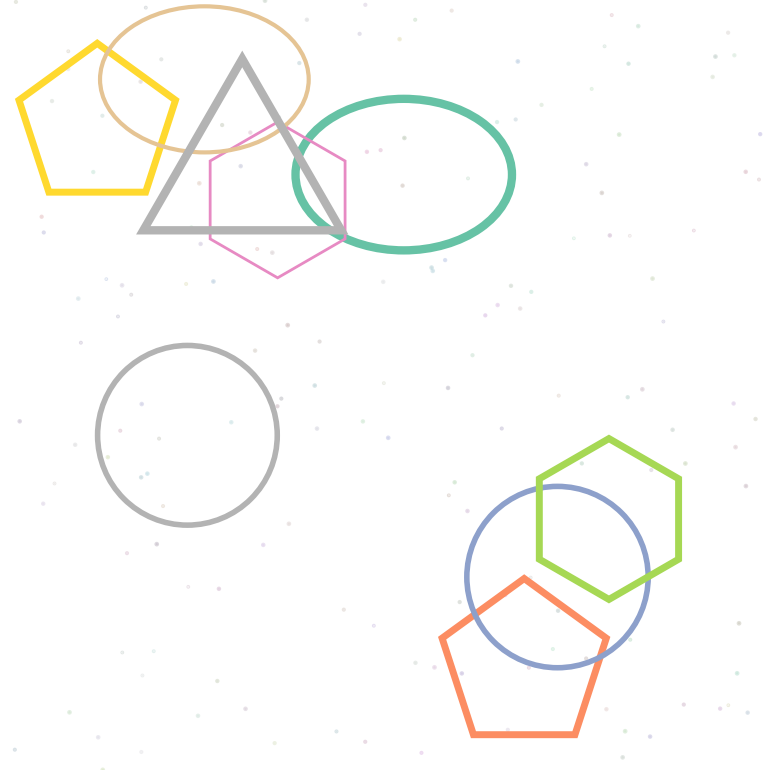[{"shape": "oval", "thickness": 3, "radius": 0.7, "center": [0.524, 0.773]}, {"shape": "pentagon", "thickness": 2.5, "radius": 0.56, "center": [0.681, 0.137]}, {"shape": "circle", "thickness": 2, "radius": 0.59, "center": [0.724, 0.251]}, {"shape": "hexagon", "thickness": 1, "radius": 0.51, "center": [0.361, 0.74]}, {"shape": "hexagon", "thickness": 2.5, "radius": 0.52, "center": [0.791, 0.326]}, {"shape": "pentagon", "thickness": 2.5, "radius": 0.53, "center": [0.126, 0.837]}, {"shape": "oval", "thickness": 1.5, "radius": 0.68, "center": [0.265, 0.897]}, {"shape": "circle", "thickness": 2, "radius": 0.58, "center": [0.243, 0.435]}, {"shape": "triangle", "thickness": 3, "radius": 0.74, "center": [0.315, 0.775]}]